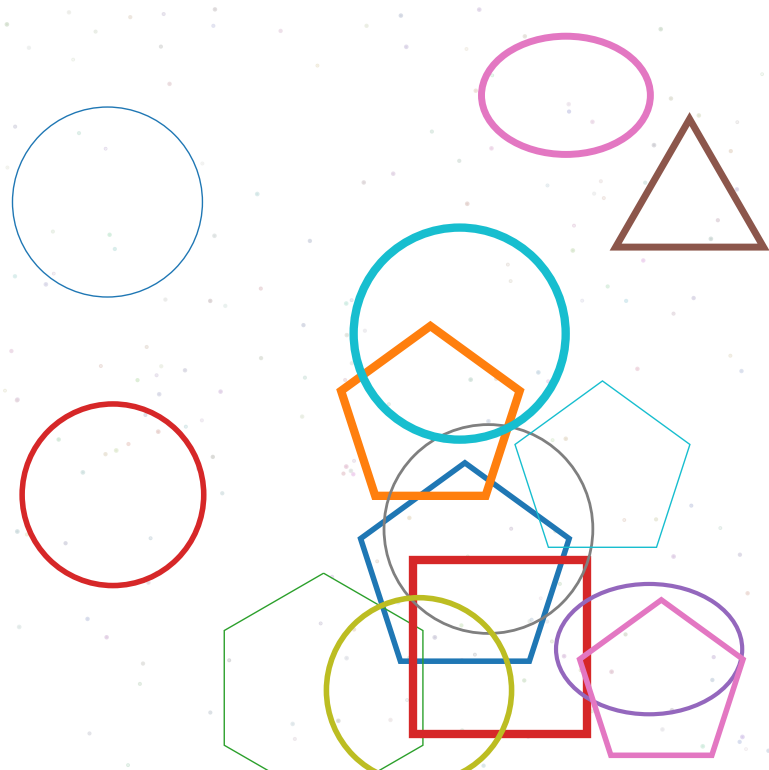[{"shape": "pentagon", "thickness": 2, "radius": 0.71, "center": [0.604, 0.257]}, {"shape": "circle", "thickness": 0.5, "radius": 0.62, "center": [0.14, 0.738]}, {"shape": "pentagon", "thickness": 3, "radius": 0.61, "center": [0.559, 0.455]}, {"shape": "hexagon", "thickness": 0.5, "radius": 0.74, "center": [0.42, 0.107]}, {"shape": "circle", "thickness": 2, "radius": 0.59, "center": [0.147, 0.357]}, {"shape": "square", "thickness": 3, "radius": 0.57, "center": [0.649, 0.16]}, {"shape": "oval", "thickness": 1.5, "radius": 0.6, "center": [0.843, 0.157]}, {"shape": "triangle", "thickness": 2.5, "radius": 0.55, "center": [0.896, 0.735]}, {"shape": "oval", "thickness": 2.5, "radius": 0.55, "center": [0.735, 0.876]}, {"shape": "pentagon", "thickness": 2, "radius": 0.56, "center": [0.859, 0.109]}, {"shape": "circle", "thickness": 1, "radius": 0.68, "center": [0.634, 0.313]}, {"shape": "circle", "thickness": 2, "radius": 0.6, "center": [0.544, 0.104]}, {"shape": "pentagon", "thickness": 0.5, "radius": 0.6, "center": [0.782, 0.386]}, {"shape": "circle", "thickness": 3, "radius": 0.69, "center": [0.597, 0.567]}]